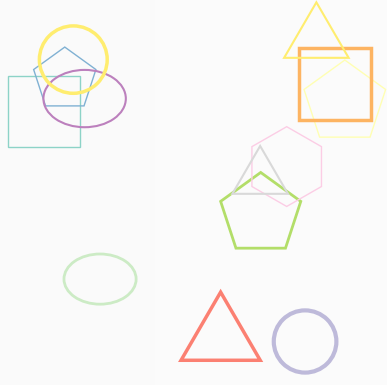[{"shape": "square", "thickness": 1, "radius": 0.46, "center": [0.114, 0.711]}, {"shape": "pentagon", "thickness": 1, "radius": 0.55, "center": [0.89, 0.733]}, {"shape": "circle", "thickness": 3, "radius": 0.4, "center": [0.787, 0.113]}, {"shape": "triangle", "thickness": 2.5, "radius": 0.59, "center": [0.569, 0.123]}, {"shape": "pentagon", "thickness": 1, "radius": 0.42, "center": [0.167, 0.793]}, {"shape": "square", "thickness": 2.5, "radius": 0.47, "center": [0.865, 0.782]}, {"shape": "pentagon", "thickness": 2, "radius": 0.54, "center": [0.673, 0.443]}, {"shape": "hexagon", "thickness": 1, "radius": 0.52, "center": [0.74, 0.567]}, {"shape": "triangle", "thickness": 1.5, "radius": 0.41, "center": [0.671, 0.538]}, {"shape": "oval", "thickness": 1.5, "radius": 0.53, "center": [0.218, 0.744]}, {"shape": "oval", "thickness": 2, "radius": 0.47, "center": [0.258, 0.275]}, {"shape": "triangle", "thickness": 1.5, "radius": 0.48, "center": [0.816, 0.898]}, {"shape": "circle", "thickness": 2.5, "radius": 0.44, "center": [0.189, 0.845]}]